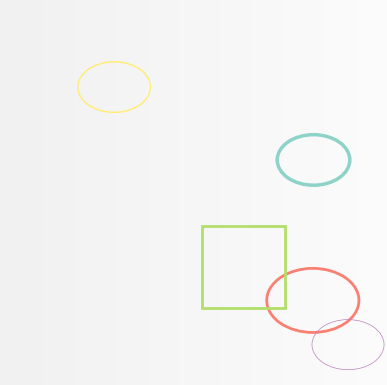[{"shape": "oval", "thickness": 2.5, "radius": 0.47, "center": [0.809, 0.585]}, {"shape": "oval", "thickness": 2, "radius": 0.59, "center": [0.807, 0.22]}, {"shape": "square", "thickness": 2, "radius": 0.53, "center": [0.628, 0.307]}, {"shape": "oval", "thickness": 0.5, "radius": 0.46, "center": [0.898, 0.105]}, {"shape": "oval", "thickness": 1, "radius": 0.47, "center": [0.295, 0.774]}]